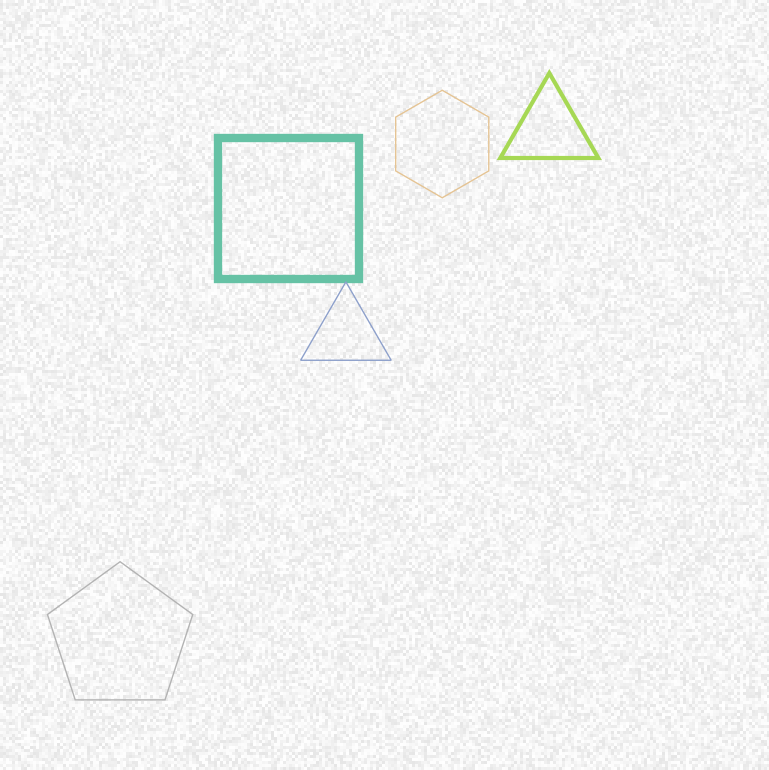[{"shape": "square", "thickness": 3, "radius": 0.46, "center": [0.375, 0.73]}, {"shape": "triangle", "thickness": 0.5, "radius": 0.34, "center": [0.449, 0.566]}, {"shape": "triangle", "thickness": 1.5, "radius": 0.37, "center": [0.713, 0.832]}, {"shape": "hexagon", "thickness": 0.5, "radius": 0.35, "center": [0.574, 0.813]}, {"shape": "pentagon", "thickness": 0.5, "radius": 0.5, "center": [0.156, 0.171]}]